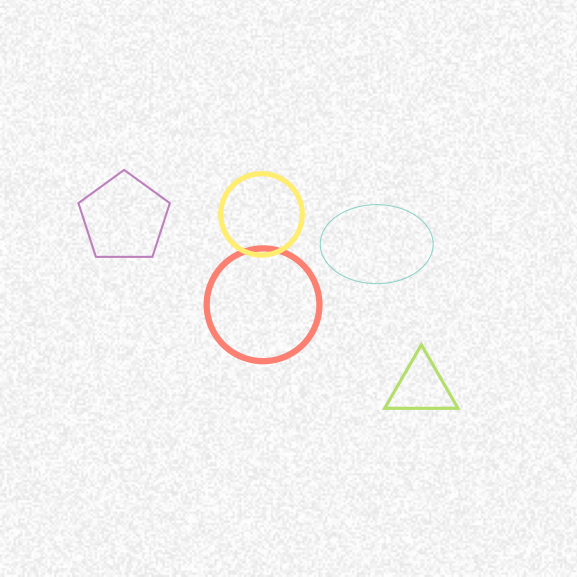[{"shape": "oval", "thickness": 0.5, "radius": 0.49, "center": [0.652, 0.576]}, {"shape": "circle", "thickness": 3, "radius": 0.49, "center": [0.456, 0.471]}, {"shape": "triangle", "thickness": 1.5, "radius": 0.37, "center": [0.73, 0.329]}, {"shape": "pentagon", "thickness": 1, "radius": 0.42, "center": [0.215, 0.622]}, {"shape": "circle", "thickness": 2.5, "radius": 0.35, "center": [0.453, 0.628]}]